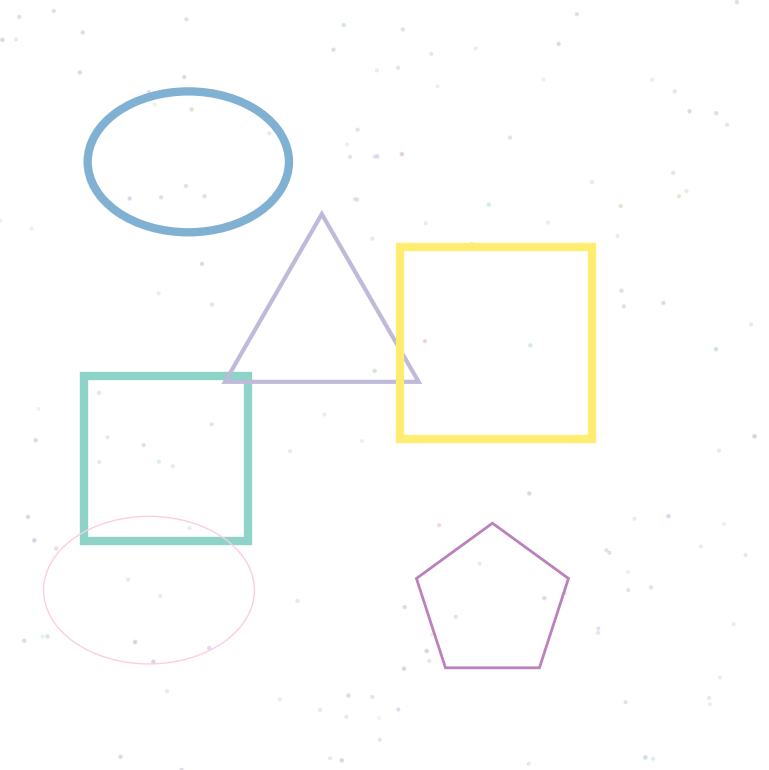[{"shape": "square", "thickness": 3, "radius": 0.53, "center": [0.215, 0.405]}, {"shape": "triangle", "thickness": 1.5, "radius": 0.73, "center": [0.418, 0.577]}, {"shape": "oval", "thickness": 3, "radius": 0.65, "center": [0.245, 0.79]}, {"shape": "oval", "thickness": 0.5, "radius": 0.68, "center": [0.193, 0.234]}, {"shape": "pentagon", "thickness": 1, "radius": 0.52, "center": [0.64, 0.217]}, {"shape": "square", "thickness": 3, "radius": 0.62, "center": [0.644, 0.555]}]